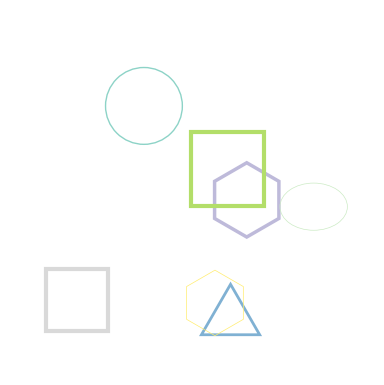[{"shape": "circle", "thickness": 1, "radius": 0.5, "center": [0.374, 0.725]}, {"shape": "hexagon", "thickness": 2.5, "radius": 0.48, "center": [0.641, 0.481]}, {"shape": "triangle", "thickness": 2, "radius": 0.44, "center": [0.599, 0.174]}, {"shape": "square", "thickness": 3, "radius": 0.48, "center": [0.591, 0.561]}, {"shape": "square", "thickness": 3, "radius": 0.4, "center": [0.199, 0.22]}, {"shape": "oval", "thickness": 0.5, "radius": 0.44, "center": [0.815, 0.463]}, {"shape": "hexagon", "thickness": 0.5, "radius": 0.43, "center": [0.558, 0.213]}]